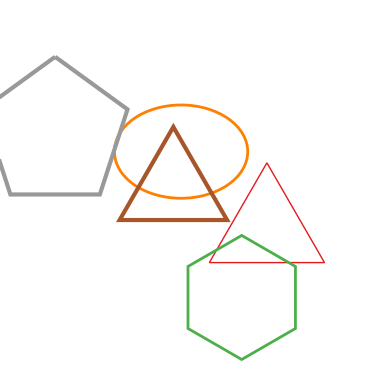[{"shape": "triangle", "thickness": 1, "radius": 0.86, "center": [0.693, 0.404]}, {"shape": "hexagon", "thickness": 2, "radius": 0.81, "center": [0.628, 0.227]}, {"shape": "oval", "thickness": 2, "radius": 0.87, "center": [0.47, 0.606]}, {"shape": "triangle", "thickness": 3, "radius": 0.81, "center": [0.45, 0.509]}, {"shape": "pentagon", "thickness": 3, "radius": 0.99, "center": [0.143, 0.655]}]